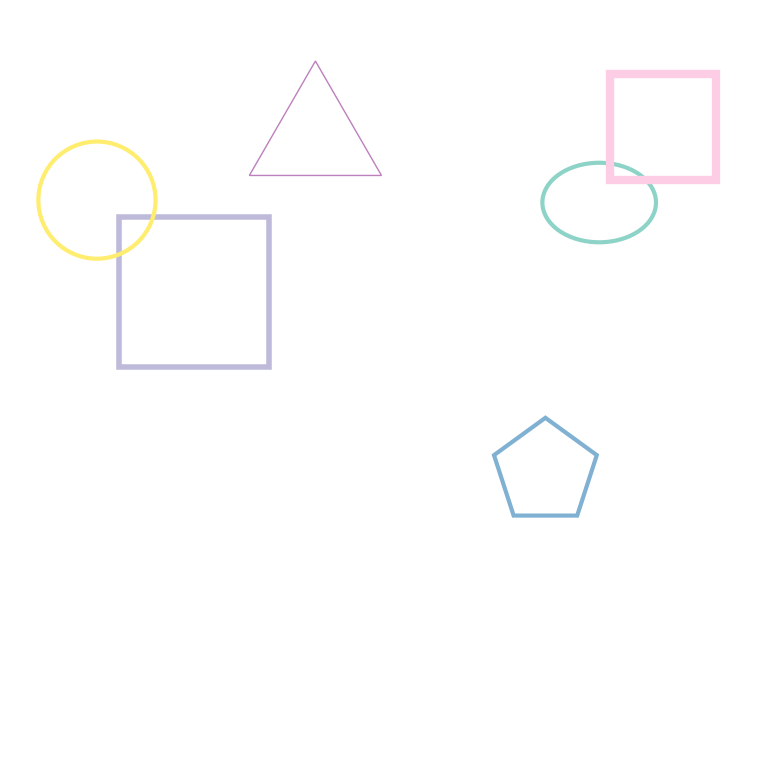[{"shape": "oval", "thickness": 1.5, "radius": 0.37, "center": [0.778, 0.737]}, {"shape": "square", "thickness": 2, "radius": 0.49, "center": [0.252, 0.62]}, {"shape": "pentagon", "thickness": 1.5, "radius": 0.35, "center": [0.708, 0.387]}, {"shape": "square", "thickness": 3, "radius": 0.34, "center": [0.861, 0.835]}, {"shape": "triangle", "thickness": 0.5, "radius": 0.5, "center": [0.41, 0.822]}, {"shape": "circle", "thickness": 1.5, "radius": 0.38, "center": [0.126, 0.74]}]